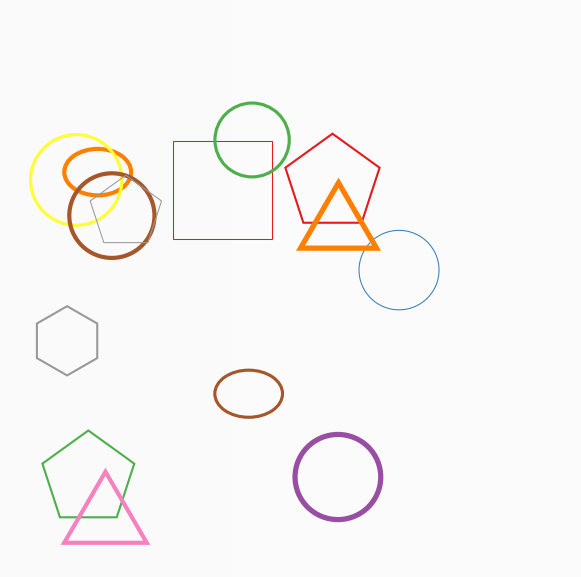[{"shape": "pentagon", "thickness": 1, "radius": 0.43, "center": [0.572, 0.682]}, {"shape": "square", "thickness": 0.5, "radius": 0.42, "center": [0.383, 0.671]}, {"shape": "circle", "thickness": 0.5, "radius": 0.34, "center": [0.687, 0.531]}, {"shape": "circle", "thickness": 1.5, "radius": 0.32, "center": [0.434, 0.757]}, {"shape": "pentagon", "thickness": 1, "radius": 0.42, "center": [0.152, 0.171]}, {"shape": "circle", "thickness": 2.5, "radius": 0.37, "center": [0.581, 0.173]}, {"shape": "triangle", "thickness": 2.5, "radius": 0.38, "center": [0.582, 0.607]}, {"shape": "oval", "thickness": 2, "radius": 0.29, "center": [0.168, 0.701]}, {"shape": "circle", "thickness": 1.5, "radius": 0.39, "center": [0.131, 0.688]}, {"shape": "oval", "thickness": 1.5, "radius": 0.29, "center": [0.428, 0.317]}, {"shape": "circle", "thickness": 2, "radius": 0.37, "center": [0.192, 0.626]}, {"shape": "triangle", "thickness": 2, "radius": 0.41, "center": [0.181, 0.1]}, {"shape": "pentagon", "thickness": 0.5, "radius": 0.32, "center": [0.217, 0.631]}, {"shape": "hexagon", "thickness": 1, "radius": 0.3, "center": [0.115, 0.409]}]